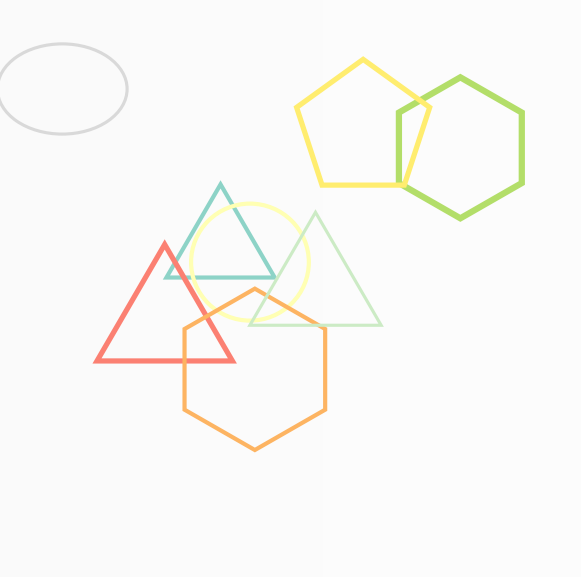[{"shape": "triangle", "thickness": 2, "radius": 0.54, "center": [0.379, 0.572]}, {"shape": "circle", "thickness": 2, "radius": 0.51, "center": [0.43, 0.545]}, {"shape": "triangle", "thickness": 2.5, "radius": 0.67, "center": [0.283, 0.441]}, {"shape": "hexagon", "thickness": 2, "radius": 0.7, "center": [0.438, 0.36]}, {"shape": "hexagon", "thickness": 3, "radius": 0.61, "center": [0.792, 0.743]}, {"shape": "oval", "thickness": 1.5, "radius": 0.56, "center": [0.107, 0.845]}, {"shape": "triangle", "thickness": 1.5, "radius": 0.65, "center": [0.543, 0.501]}, {"shape": "pentagon", "thickness": 2.5, "radius": 0.6, "center": [0.625, 0.776]}]